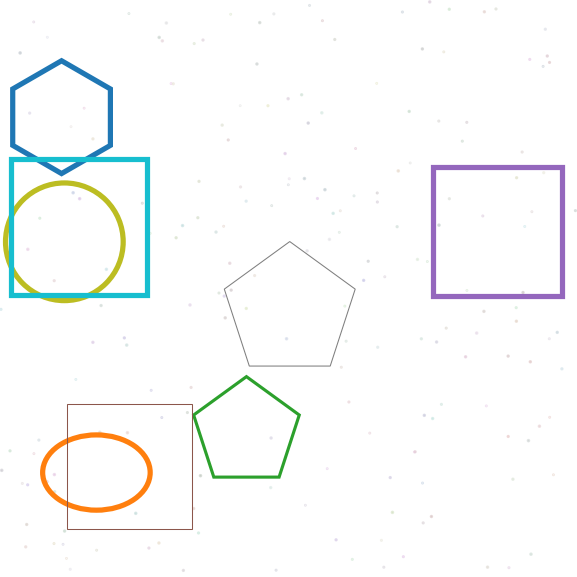[{"shape": "hexagon", "thickness": 2.5, "radius": 0.49, "center": [0.107, 0.796]}, {"shape": "oval", "thickness": 2.5, "radius": 0.47, "center": [0.167, 0.181]}, {"shape": "pentagon", "thickness": 1.5, "radius": 0.48, "center": [0.427, 0.251]}, {"shape": "square", "thickness": 2.5, "radius": 0.56, "center": [0.862, 0.598]}, {"shape": "square", "thickness": 0.5, "radius": 0.54, "center": [0.224, 0.191]}, {"shape": "pentagon", "thickness": 0.5, "radius": 0.6, "center": [0.502, 0.462]}, {"shape": "circle", "thickness": 2.5, "radius": 0.51, "center": [0.111, 0.58]}, {"shape": "square", "thickness": 2.5, "radius": 0.59, "center": [0.136, 0.606]}]